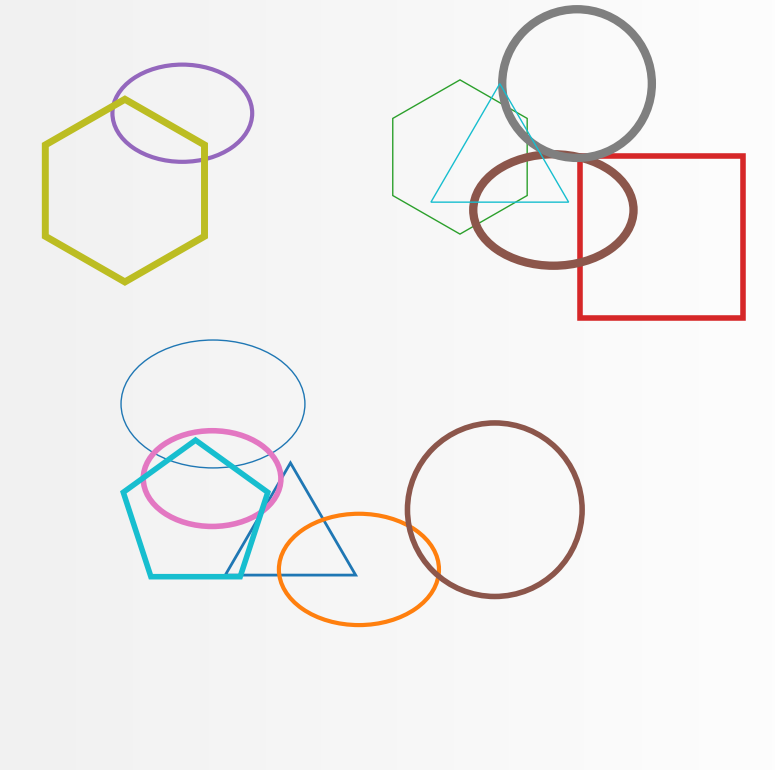[{"shape": "triangle", "thickness": 1, "radius": 0.49, "center": [0.375, 0.302]}, {"shape": "oval", "thickness": 0.5, "radius": 0.59, "center": [0.275, 0.475]}, {"shape": "oval", "thickness": 1.5, "radius": 0.52, "center": [0.463, 0.26]}, {"shape": "hexagon", "thickness": 0.5, "radius": 0.5, "center": [0.594, 0.796]}, {"shape": "square", "thickness": 2, "radius": 0.52, "center": [0.854, 0.692]}, {"shape": "oval", "thickness": 1.5, "radius": 0.45, "center": [0.235, 0.853]}, {"shape": "oval", "thickness": 3, "radius": 0.52, "center": [0.714, 0.727]}, {"shape": "circle", "thickness": 2, "radius": 0.56, "center": [0.638, 0.338]}, {"shape": "oval", "thickness": 2, "radius": 0.44, "center": [0.274, 0.378]}, {"shape": "circle", "thickness": 3, "radius": 0.48, "center": [0.745, 0.891]}, {"shape": "hexagon", "thickness": 2.5, "radius": 0.59, "center": [0.161, 0.752]}, {"shape": "triangle", "thickness": 0.5, "radius": 0.51, "center": [0.645, 0.789]}, {"shape": "pentagon", "thickness": 2, "radius": 0.49, "center": [0.252, 0.33]}]